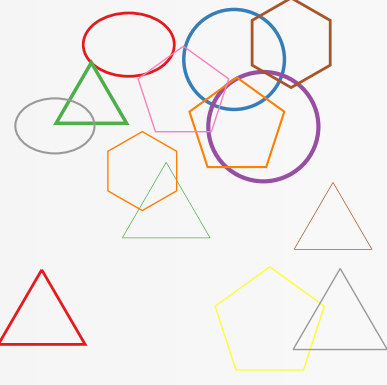[{"shape": "oval", "thickness": 2, "radius": 0.59, "center": [0.332, 0.884]}, {"shape": "triangle", "thickness": 2, "radius": 0.65, "center": [0.108, 0.17]}, {"shape": "circle", "thickness": 2.5, "radius": 0.65, "center": [0.604, 0.846]}, {"shape": "triangle", "thickness": 0.5, "radius": 0.65, "center": [0.429, 0.448]}, {"shape": "triangle", "thickness": 2.5, "radius": 0.53, "center": [0.236, 0.732]}, {"shape": "circle", "thickness": 3, "radius": 0.71, "center": [0.68, 0.671]}, {"shape": "hexagon", "thickness": 1, "radius": 0.51, "center": [0.367, 0.556]}, {"shape": "pentagon", "thickness": 1.5, "radius": 0.64, "center": [0.611, 0.67]}, {"shape": "pentagon", "thickness": 1, "radius": 0.74, "center": [0.696, 0.159]}, {"shape": "hexagon", "thickness": 2, "radius": 0.58, "center": [0.751, 0.889]}, {"shape": "triangle", "thickness": 0.5, "radius": 0.58, "center": [0.859, 0.41]}, {"shape": "pentagon", "thickness": 1, "radius": 0.61, "center": [0.473, 0.757]}, {"shape": "oval", "thickness": 1.5, "radius": 0.51, "center": [0.142, 0.673]}, {"shape": "triangle", "thickness": 1, "radius": 0.7, "center": [0.878, 0.162]}]